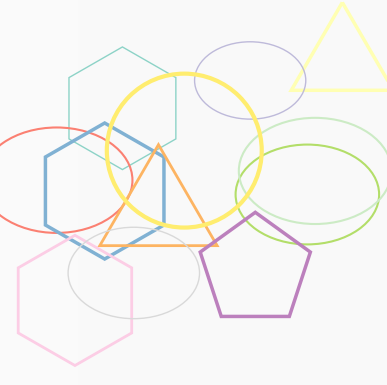[{"shape": "hexagon", "thickness": 1, "radius": 0.8, "center": [0.316, 0.719]}, {"shape": "triangle", "thickness": 2.5, "radius": 0.76, "center": [0.883, 0.842]}, {"shape": "oval", "thickness": 1, "radius": 0.72, "center": [0.646, 0.791]}, {"shape": "oval", "thickness": 1.5, "radius": 0.98, "center": [0.146, 0.532]}, {"shape": "hexagon", "thickness": 2.5, "radius": 0.88, "center": [0.27, 0.504]}, {"shape": "triangle", "thickness": 2, "radius": 0.87, "center": [0.409, 0.449]}, {"shape": "oval", "thickness": 1.5, "radius": 0.93, "center": [0.793, 0.495]}, {"shape": "hexagon", "thickness": 2, "radius": 0.85, "center": [0.193, 0.22]}, {"shape": "oval", "thickness": 1, "radius": 0.85, "center": [0.345, 0.291]}, {"shape": "pentagon", "thickness": 2.5, "radius": 0.75, "center": [0.659, 0.299]}, {"shape": "oval", "thickness": 1.5, "radius": 0.99, "center": [0.813, 0.556]}, {"shape": "circle", "thickness": 3, "radius": 1.0, "center": [0.476, 0.609]}]